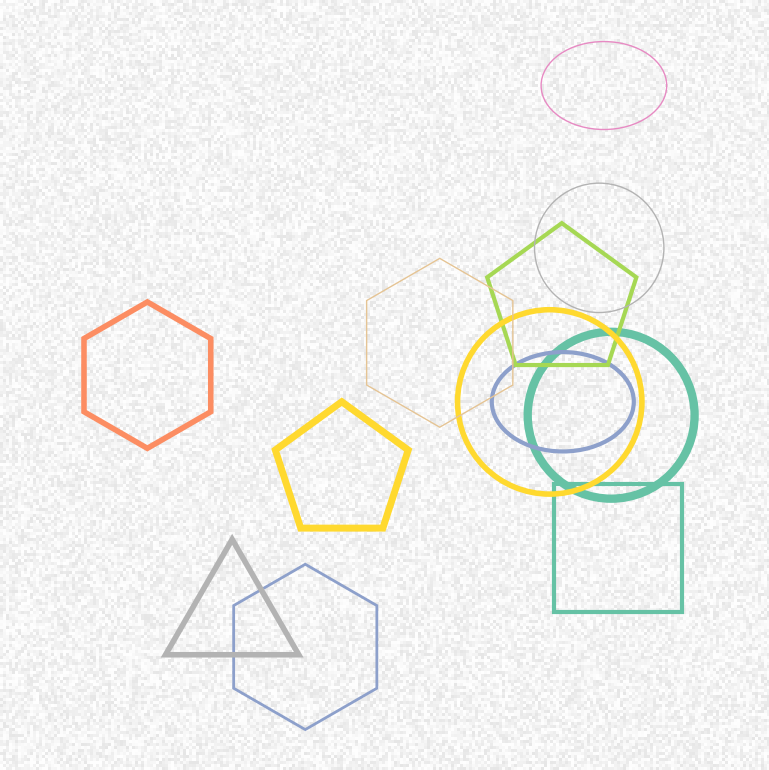[{"shape": "circle", "thickness": 3, "radius": 0.54, "center": [0.794, 0.461]}, {"shape": "square", "thickness": 1.5, "radius": 0.41, "center": [0.803, 0.288]}, {"shape": "hexagon", "thickness": 2, "radius": 0.48, "center": [0.191, 0.513]}, {"shape": "hexagon", "thickness": 1, "radius": 0.54, "center": [0.396, 0.16]}, {"shape": "oval", "thickness": 1.5, "radius": 0.46, "center": [0.731, 0.478]}, {"shape": "oval", "thickness": 0.5, "radius": 0.41, "center": [0.784, 0.889]}, {"shape": "pentagon", "thickness": 1.5, "radius": 0.51, "center": [0.73, 0.608]}, {"shape": "pentagon", "thickness": 2.5, "radius": 0.45, "center": [0.444, 0.388]}, {"shape": "circle", "thickness": 2, "radius": 0.6, "center": [0.714, 0.478]}, {"shape": "hexagon", "thickness": 0.5, "radius": 0.55, "center": [0.571, 0.555]}, {"shape": "circle", "thickness": 0.5, "radius": 0.42, "center": [0.778, 0.678]}, {"shape": "triangle", "thickness": 2, "radius": 0.5, "center": [0.302, 0.2]}]